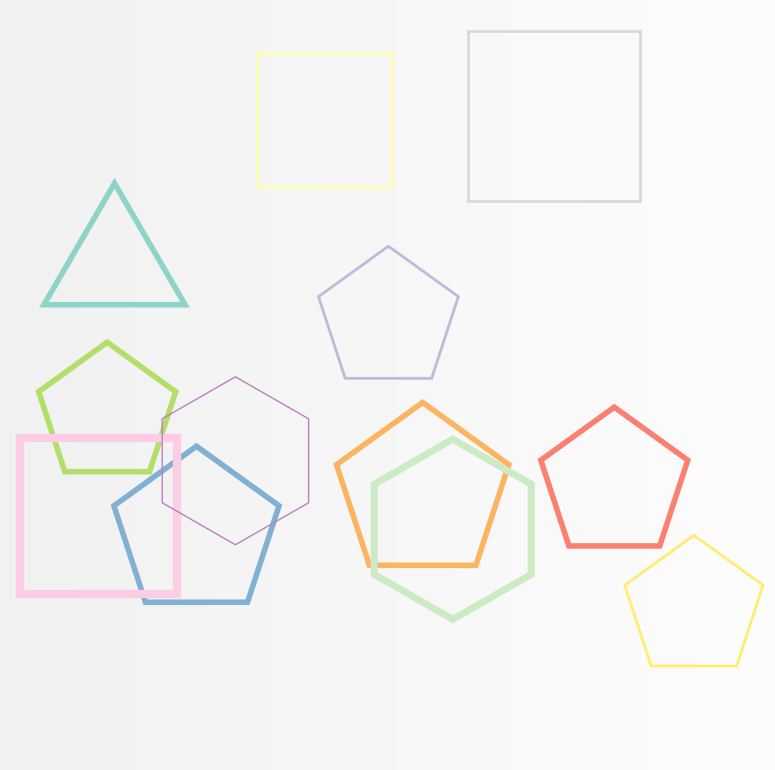[{"shape": "triangle", "thickness": 2, "radius": 0.53, "center": [0.148, 0.657]}, {"shape": "square", "thickness": 1, "radius": 0.44, "center": [0.419, 0.844]}, {"shape": "pentagon", "thickness": 1, "radius": 0.47, "center": [0.501, 0.585]}, {"shape": "pentagon", "thickness": 2, "radius": 0.5, "center": [0.793, 0.372]}, {"shape": "pentagon", "thickness": 2, "radius": 0.56, "center": [0.254, 0.308]}, {"shape": "pentagon", "thickness": 2, "radius": 0.58, "center": [0.545, 0.36]}, {"shape": "pentagon", "thickness": 2, "radius": 0.46, "center": [0.138, 0.463]}, {"shape": "square", "thickness": 3, "radius": 0.51, "center": [0.128, 0.33]}, {"shape": "square", "thickness": 1, "radius": 0.55, "center": [0.715, 0.849]}, {"shape": "hexagon", "thickness": 0.5, "radius": 0.55, "center": [0.304, 0.402]}, {"shape": "hexagon", "thickness": 2.5, "radius": 0.59, "center": [0.584, 0.313]}, {"shape": "pentagon", "thickness": 1, "radius": 0.47, "center": [0.895, 0.211]}]